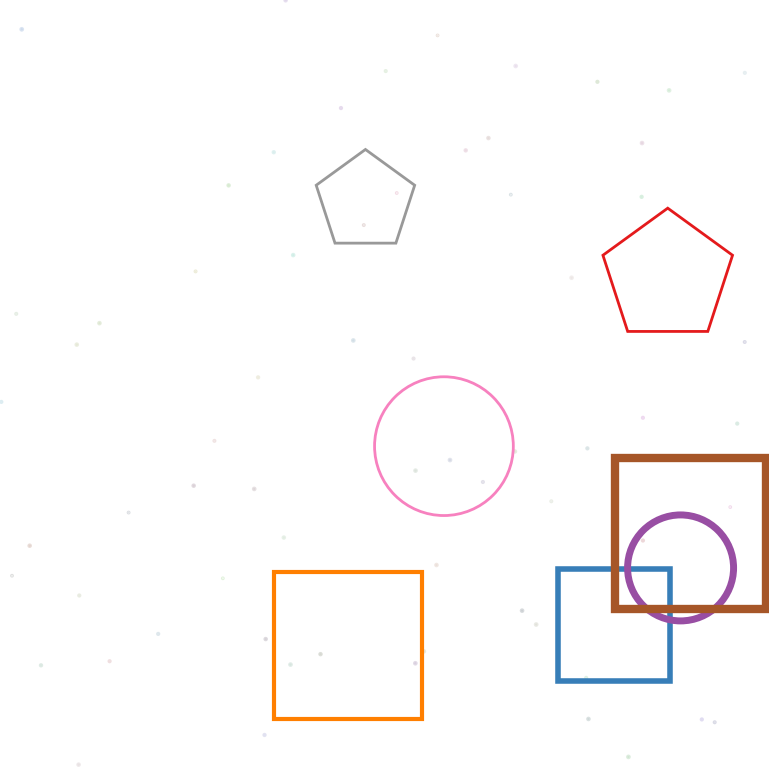[{"shape": "pentagon", "thickness": 1, "radius": 0.44, "center": [0.867, 0.641]}, {"shape": "square", "thickness": 2, "radius": 0.36, "center": [0.797, 0.189]}, {"shape": "circle", "thickness": 2.5, "radius": 0.34, "center": [0.884, 0.262]}, {"shape": "square", "thickness": 1.5, "radius": 0.48, "center": [0.452, 0.162]}, {"shape": "square", "thickness": 3, "radius": 0.49, "center": [0.897, 0.307]}, {"shape": "circle", "thickness": 1, "radius": 0.45, "center": [0.577, 0.421]}, {"shape": "pentagon", "thickness": 1, "radius": 0.34, "center": [0.475, 0.739]}]